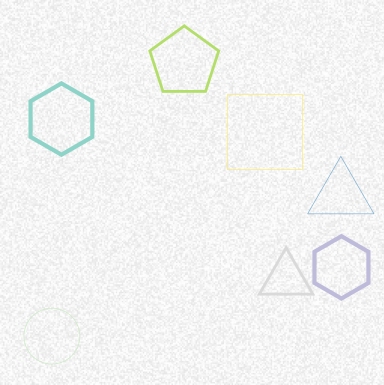[{"shape": "hexagon", "thickness": 3, "radius": 0.46, "center": [0.16, 0.691]}, {"shape": "hexagon", "thickness": 3, "radius": 0.4, "center": [0.887, 0.306]}, {"shape": "triangle", "thickness": 0.5, "radius": 0.5, "center": [0.885, 0.494]}, {"shape": "pentagon", "thickness": 2, "radius": 0.47, "center": [0.479, 0.839]}, {"shape": "triangle", "thickness": 2, "radius": 0.4, "center": [0.743, 0.276]}, {"shape": "circle", "thickness": 0.5, "radius": 0.36, "center": [0.135, 0.127]}, {"shape": "square", "thickness": 0.5, "radius": 0.49, "center": [0.686, 0.659]}]